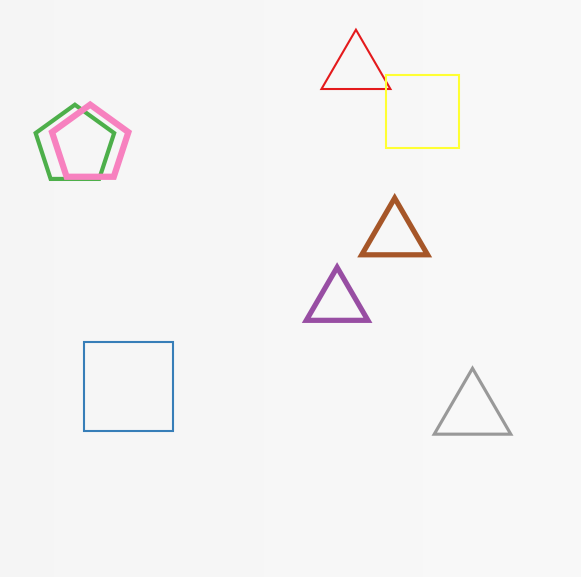[{"shape": "triangle", "thickness": 1, "radius": 0.34, "center": [0.612, 0.879]}, {"shape": "square", "thickness": 1, "radius": 0.38, "center": [0.221, 0.33]}, {"shape": "pentagon", "thickness": 2, "radius": 0.36, "center": [0.129, 0.747]}, {"shape": "triangle", "thickness": 2.5, "radius": 0.31, "center": [0.58, 0.475]}, {"shape": "square", "thickness": 1, "radius": 0.32, "center": [0.727, 0.805]}, {"shape": "triangle", "thickness": 2.5, "radius": 0.33, "center": [0.679, 0.591]}, {"shape": "pentagon", "thickness": 3, "radius": 0.35, "center": [0.155, 0.749]}, {"shape": "triangle", "thickness": 1.5, "radius": 0.38, "center": [0.813, 0.285]}]